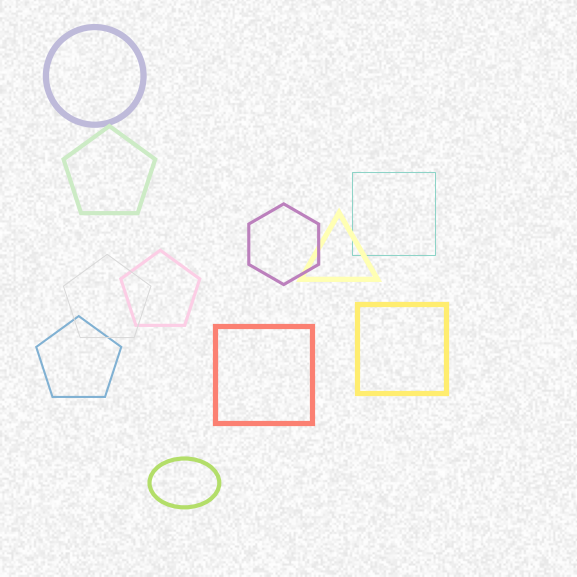[{"shape": "square", "thickness": 0.5, "radius": 0.36, "center": [0.682, 0.629]}, {"shape": "triangle", "thickness": 2.5, "radius": 0.38, "center": [0.587, 0.554]}, {"shape": "circle", "thickness": 3, "radius": 0.42, "center": [0.164, 0.868]}, {"shape": "square", "thickness": 2.5, "radius": 0.42, "center": [0.457, 0.351]}, {"shape": "pentagon", "thickness": 1, "radius": 0.39, "center": [0.136, 0.374]}, {"shape": "oval", "thickness": 2, "radius": 0.3, "center": [0.319, 0.163]}, {"shape": "pentagon", "thickness": 1.5, "radius": 0.36, "center": [0.278, 0.494]}, {"shape": "pentagon", "thickness": 0.5, "radius": 0.4, "center": [0.186, 0.479]}, {"shape": "hexagon", "thickness": 1.5, "radius": 0.35, "center": [0.491, 0.576]}, {"shape": "pentagon", "thickness": 2, "radius": 0.42, "center": [0.189, 0.698]}, {"shape": "square", "thickness": 2.5, "radius": 0.38, "center": [0.696, 0.395]}]